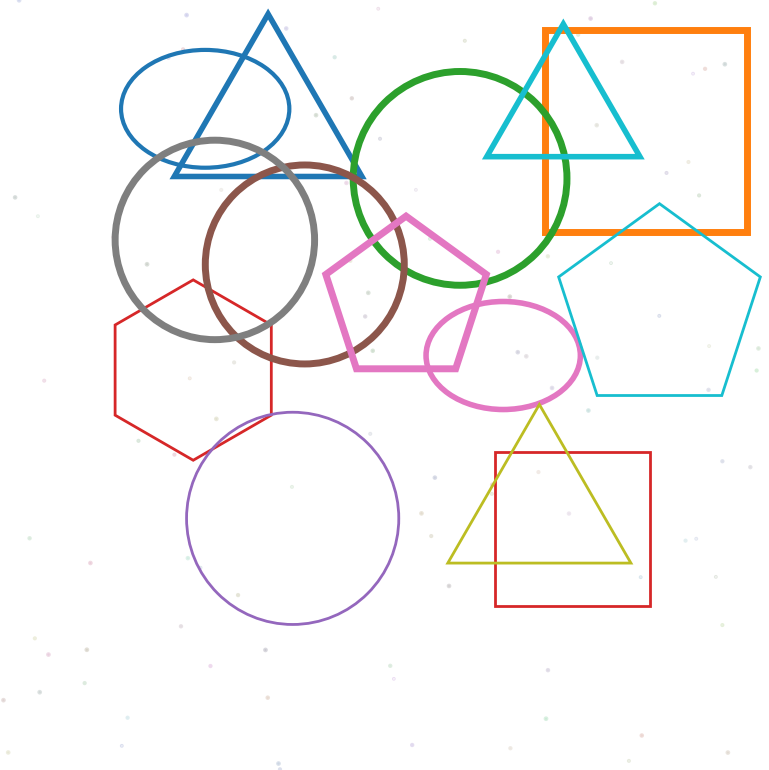[{"shape": "triangle", "thickness": 2, "radius": 0.7, "center": [0.348, 0.841]}, {"shape": "oval", "thickness": 1.5, "radius": 0.55, "center": [0.266, 0.859]}, {"shape": "square", "thickness": 2.5, "radius": 0.66, "center": [0.839, 0.83]}, {"shape": "circle", "thickness": 2.5, "radius": 0.69, "center": [0.598, 0.768]}, {"shape": "square", "thickness": 1, "radius": 0.5, "center": [0.743, 0.313]}, {"shape": "hexagon", "thickness": 1, "radius": 0.59, "center": [0.251, 0.519]}, {"shape": "circle", "thickness": 1, "radius": 0.69, "center": [0.38, 0.327]}, {"shape": "circle", "thickness": 2.5, "radius": 0.65, "center": [0.396, 0.657]}, {"shape": "oval", "thickness": 2, "radius": 0.5, "center": [0.654, 0.538]}, {"shape": "pentagon", "thickness": 2.5, "radius": 0.55, "center": [0.527, 0.61]}, {"shape": "circle", "thickness": 2.5, "radius": 0.65, "center": [0.279, 0.688]}, {"shape": "triangle", "thickness": 1, "radius": 0.69, "center": [0.7, 0.337]}, {"shape": "pentagon", "thickness": 1, "radius": 0.69, "center": [0.856, 0.598]}, {"shape": "triangle", "thickness": 2, "radius": 0.57, "center": [0.732, 0.854]}]